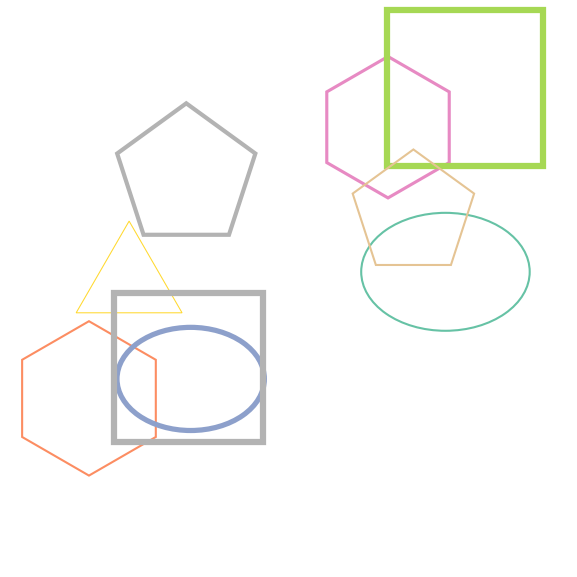[{"shape": "oval", "thickness": 1, "radius": 0.73, "center": [0.771, 0.528]}, {"shape": "hexagon", "thickness": 1, "radius": 0.67, "center": [0.154, 0.309]}, {"shape": "oval", "thickness": 2.5, "radius": 0.64, "center": [0.33, 0.343]}, {"shape": "hexagon", "thickness": 1.5, "radius": 0.61, "center": [0.672, 0.779]}, {"shape": "square", "thickness": 3, "radius": 0.67, "center": [0.805, 0.847]}, {"shape": "triangle", "thickness": 0.5, "radius": 0.53, "center": [0.224, 0.51]}, {"shape": "pentagon", "thickness": 1, "radius": 0.55, "center": [0.716, 0.63]}, {"shape": "pentagon", "thickness": 2, "radius": 0.63, "center": [0.323, 0.694]}, {"shape": "square", "thickness": 3, "radius": 0.64, "center": [0.326, 0.363]}]